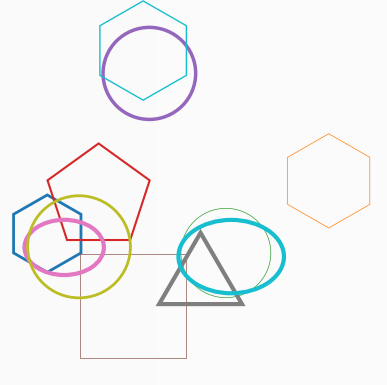[{"shape": "hexagon", "thickness": 2, "radius": 0.5, "center": [0.122, 0.393]}, {"shape": "hexagon", "thickness": 0.5, "radius": 0.61, "center": [0.848, 0.53]}, {"shape": "circle", "thickness": 0.5, "radius": 0.58, "center": [0.583, 0.343]}, {"shape": "pentagon", "thickness": 1.5, "radius": 0.69, "center": [0.254, 0.489]}, {"shape": "circle", "thickness": 2.5, "radius": 0.6, "center": [0.385, 0.809]}, {"shape": "square", "thickness": 0.5, "radius": 0.68, "center": [0.343, 0.205]}, {"shape": "oval", "thickness": 3, "radius": 0.51, "center": [0.166, 0.357]}, {"shape": "triangle", "thickness": 3, "radius": 0.62, "center": [0.518, 0.272]}, {"shape": "circle", "thickness": 2, "radius": 0.66, "center": [0.204, 0.359]}, {"shape": "hexagon", "thickness": 1, "radius": 0.64, "center": [0.369, 0.869]}, {"shape": "oval", "thickness": 3, "radius": 0.68, "center": [0.597, 0.334]}]